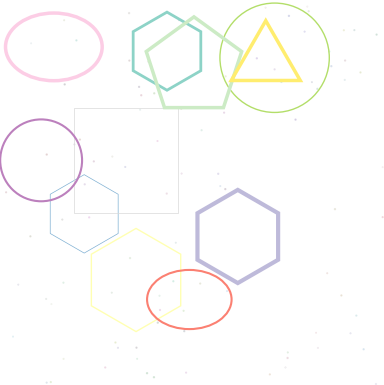[{"shape": "hexagon", "thickness": 2, "radius": 0.51, "center": [0.434, 0.867]}, {"shape": "hexagon", "thickness": 1, "radius": 0.67, "center": [0.353, 0.273]}, {"shape": "hexagon", "thickness": 3, "radius": 0.6, "center": [0.618, 0.386]}, {"shape": "oval", "thickness": 1.5, "radius": 0.55, "center": [0.492, 0.222]}, {"shape": "hexagon", "thickness": 0.5, "radius": 0.51, "center": [0.219, 0.444]}, {"shape": "circle", "thickness": 1, "radius": 0.71, "center": [0.713, 0.85]}, {"shape": "oval", "thickness": 2.5, "radius": 0.63, "center": [0.14, 0.878]}, {"shape": "square", "thickness": 0.5, "radius": 0.68, "center": [0.326, 0.583]}, {"shape": "circle", "thickness": 1.5, "radius": 0.53, "center": [0.107, 0.584]}, {"shape": "pentagon", "thickness": 2.5, "radius": 0.65, "center": [0.504, 0.826]}, {"shape": "triangle", "thickness": 2.5, "radius": 0.52, "center": [0.69, 0.843]}]